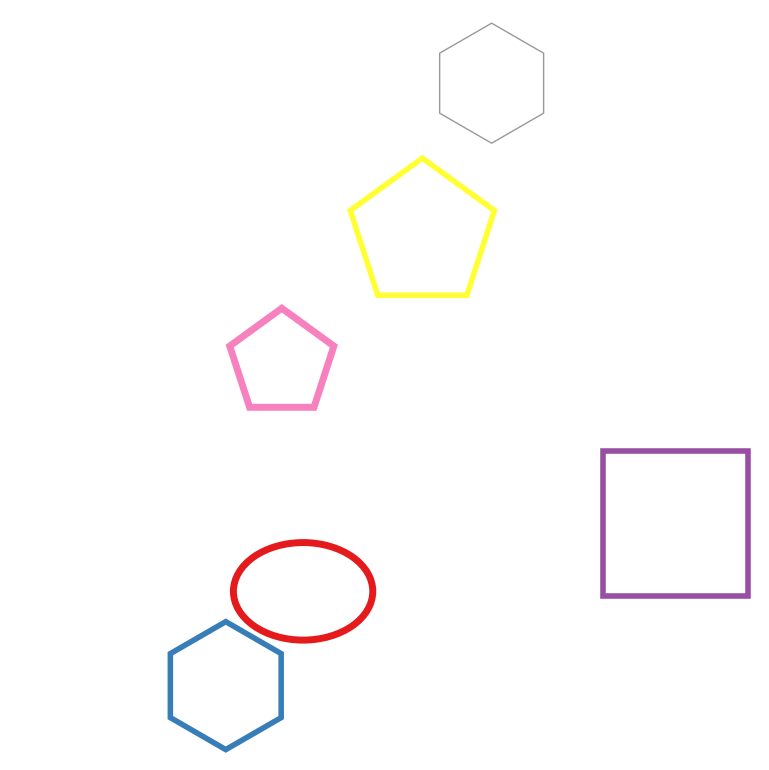[{"shape": "oval", "thickness": 2.5, "radius": 0.45, "center": [0.394, 0.232]}, {"shape": "hexagon", "thickness": 2, "radius": 0.42, "center": [0.293, 0.11]}, {"shape": "square", "thickness": 2, "radius": 0.47, "center": [0.878, 0.32]}, {"shape": "pentagon", "thickness": 2, "radius": 0.49, "center": [0.548, 0.696]}, {"shape": "pentagon", "thickness": 2.5, "radius": 0.36, "center": [0.366, 0.529]}, {"shape": "hexagon", "thickness": 0.5, "radius": 0.39, "center": [0.638, 0.892]}]